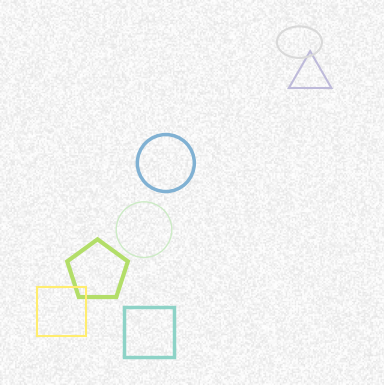[{"shape": "square", "thickness": 2.5, "radius": 0.33, "center": [0.388, 0.138]}, {"shape": "triangle", "thickness": 1.5, "radius": 0.32, "center": [0.806, 0.803]}, {"shape": "circle", "thickness": 2.5, "radius": 0.37, "center": [0.431, 0.577]}, {"shape": "pentagon", "thickness": 3, "radius": 0.41, "center": [0.253, 0.295]}, {"shape": "oval", "thickness": 1.5, "radius": 0.29, "center": [0.778, 0.891]}, {"shape": "circle", "thickness": 1, "radius": 0.36, "center": [0.374, 0.404]}, {"shape": "square", "thickness": 1.5, "radius": 0.32, "center": [0.16, 0.19]}]